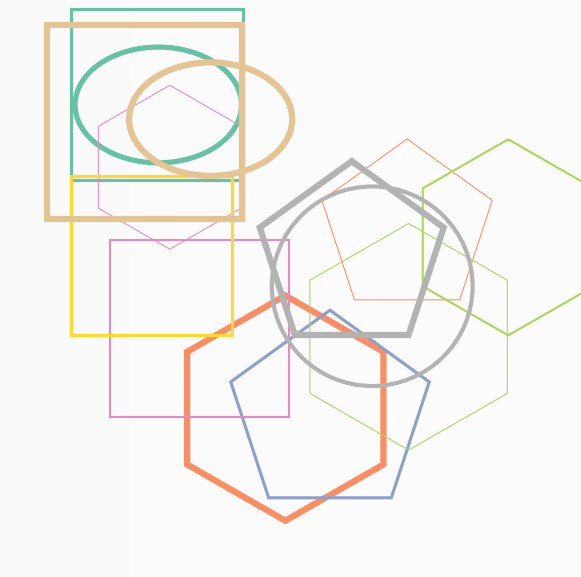[{"shape": "square", "thickness": 1.5, "radius": 0.74, "center": [0.27, 0.836]}, {"shape": "oval", "thickness": 2.5, "radius": 0.72, "center": [0.272, 0.817]}, {"shape": "pentagon", "thickness": 0.5, "radius": 0.77, "center": [0.7, 0.605]}, {"shape": "hexagon", "thickness": 3, "radius": 0.97, "center": [0.491, 0.292]}, {"shape": "pentagon", "thickness": 1.5, "radius": 0.9, "center": [0.568, 0.282]}, {"shape": "square", "thickness": 1, "radius": 0.77, "center": [0.344, 0.43]}, {"shape": "hexagon", "thickness": 0.5, "radius": 0.71, "center": [0.292, 0.71]}, {"shape": "hexagon", "thickness": 1, "radius": 0.85, "center": [0.874, 0.588]}, {"shape": "hexagon", "thickness": 0.5, "radius": 0.98, "center": [0.703, 0.416]}, {"shape": "square", "thickness": 1.5, "radius": 0.69, "center": [0.261, 0.557]}, {"shape": "square", "thickness": 3, "radius": 0.84, "center": [0.248, 0.788]}, {"shape": "oval", "thickness": 3, "radius": 0.7, "center": [0.362, 0.793]}, {"shape": "pentagon", "thickness": 3, "radius": 0.83, "center": [0.605, 0.554]}, {"shape": "circle", "thickness": 2, "radius": 0.86, "center": [0.64, 0.503]}]